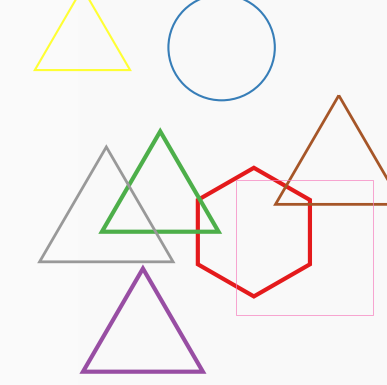[{"shape": "hexagon", "thickness": 3, "radius": 0.84, "center": [0.655, 0.397]}, {"shape": "circle", "thickness": 1.5, "radius": 0.69, "center": [0.572, 0.877]}, {"shape": "triangle", "thickness": 3, "radius": 0.87, "center": [0.414, 0.485]}, {"shape": "triangle", "thickness": 3, "radius": 0.89, "center": [0.369, 0.124]}, {"shape": "triangle", "thickness": 1.5, "radius": 0.71, "center": [0.213, 0.889]}, {"shape": "triangle", "thickness": 2, "radius": 0.94, "center": [0.874, 0.564]}, {"shape": "square", "thickness": 0.5, "radius": 0.88, "center": [0.786, 0.357]}, {"shape": "triangle", "thickness": 2, "radius": 0.99, "center": [0.274, 0.419]}]